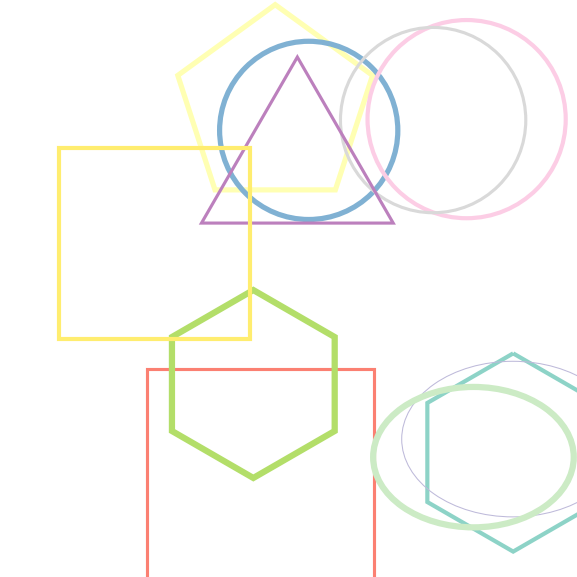[{"shape": "hexagon", "thickness": 2, "radius": 0.86, "center": [0.889, 0.216]}, {"shape": "pentagon", "thickness": 2.5, "radius": 0.89, "center": [0.477, 0.814]}, {"shape": "oval", "thickness": 0.5, "radius": 0.96, "center": [0.888, 0.239]}, {"shape": "square", "thickness": 1.5, "radius": 0.99, "center": [0.451, 0.163]}, {"shape": "circle", "thickness": 2.5, "radius": 0.77, "center": [0.535, 0.773]}, {"shape": "hexagon", "thickness": 3, "radius": 0.81, "center": [0.439, 0.334]}, {"shape": "circle", "thickness": 2, "radius": 0.86, "center": [0.808, 0.793]}, {"shape": "circle", "thickness": 1.5, "radius": 0.8, "center": [0.75, 0.791]}, {"shape": "triangle", "thickness": 1.5, "radius": 0.96, "center": [0.515, 0.709]}, {"shape": "oval", "thickness": 3, "radius": 0.87, "center": [0.82, 0.208]}, {"shape": "square", "thickness": 2, "radius": 0.83, "center": [0.268, 0.577]}]